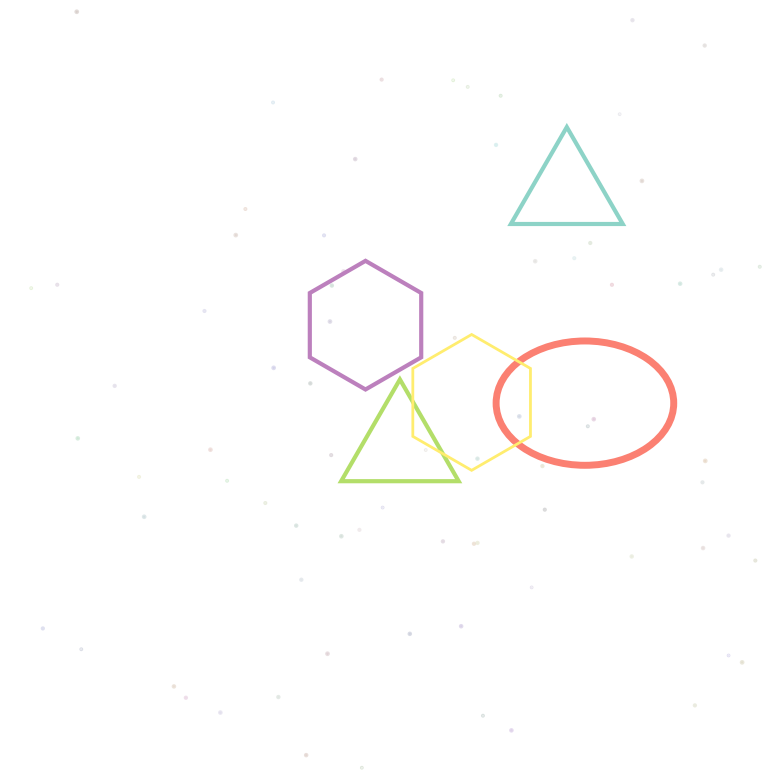[{"shape": "triangle", "thickness": 1.5, "radius": 0.42, "center": [0.736, 0.751]}, {"shape": "oval", "thickness": 2.5, "radius": 0.58, "center": [0.76, 0.476]}, {"shape": "triangle", "thickness": 1.5, "radius": 0.44, "center": [0.519, 0.419]}, {"shape": "hexagon", "thickness": 1.5, "radius": 0.42, "center": [0.475, 0.578]}, {"shape": "hexagon", "thickness": 1, "radius": 0.44, "center": [0.613, 0.477]}]